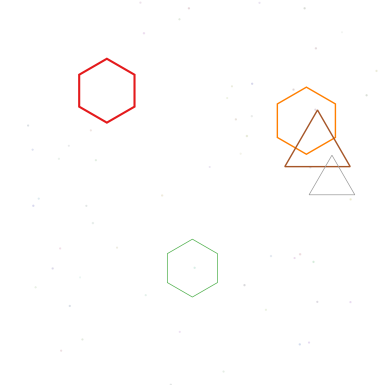[{"shape": "hexagon", "thickness": 1.5, "radius": 0.41, "center": [0.278, 0.764]}, {"shape": "hexagon", "thickness": 0.5, "radius": 0.38, "center": [0.5, 0.304]}, {"shape": "hexagon", "thickness": 1, "radius": 0.44, "center": [0.796, 0.687]}, {"shape": "triangle", "thickness": 1, "radius": 0.49, "center": [0.825, 0.616]}, {"shape": "triangle", "thickness": 0.5, "radius": 0.34, "center": [0.862, 0.528]}]